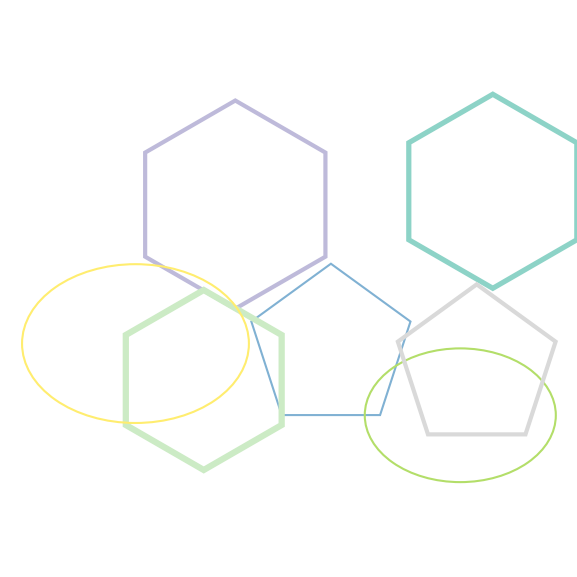[{"shape": "hexagon", "thickness": 2.5, "radius": 0.84, "center": [0.853, 0.668]}, {"shape": "hexagon", "thickness": 2, "radius": 0.9, "center": [0.407, 0.645]}, {"shape": "pentagon", "thickness": 1, "radius": 0.72, "center": [0.573, 0.398]}, {"shape": "oval", "thickness": 1, "radius": 0.83, "center": [0.797, 0.28]}, {"shape": "pentagon", "thickness": 2, "radius": 0.72, "center": [0.826, 0.363]}, {"shape": "hexagon", "thickness": 3, "radius": 0.78, "center": [0.353, 0.341]}, {"shape": "oval", "thickness": 1, "radius": 0.98, "center": [0.235, 0.404]}]